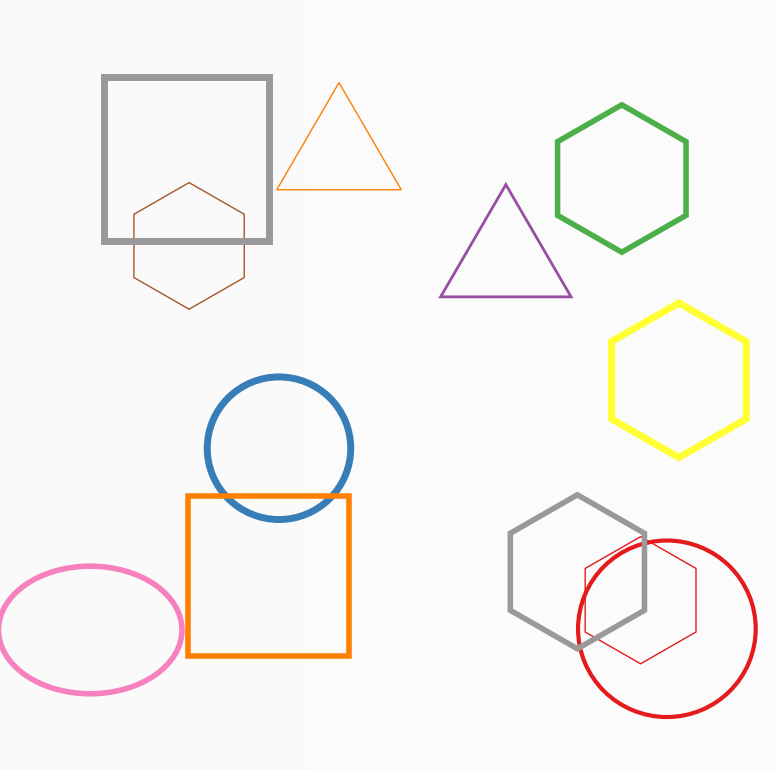[{"shape": "circle", "thickness": 1.5, "radius": 0.57, "center": [0.86, 0.183]}, {"shape": "hexagon", "thickness": 0.5, "radius": 0.41, "center": [0.827, 0.22]}, {"shape": "circle", "thickness": 2.5, "radius": 0.46, "center": [0.36, 0.418]}, {"shape": "hexagon", "thickness": 2, "radius": 0.48, "center": [0.802, 0.768]}, {"shape": "triangle", "thickness": 1, "radius": 0.49, "center": [0.653, 0.663]}, {"shape": "square", "thickness": 2, "radius": 0.52, "center": [0.346, 0.252]}, {"shape": "triangle", "thickness": 0.5, "radius": 0.46, "center": [0.437, 0.8]}, {"shape": "hexagon", "thickness": 2.5, "radius": 0.5, "center": [0.876, 0.506]}, {"shape": "hexagon", "thickness": 0.5, "radius": 0.41, "center": [0.244, 0.681]}, {"shape": "oval", "thickness": 2, "radius": 0.59, "center": [0.116, 0.182]}, {"shape": "hexagon", "thickness": 2, "radius": 0.5, "center": [0.745, 0.257]}, {"shape": "square", "thickness": 2.5, "radius": 0.53, "center": [0.241, 0.793]}]